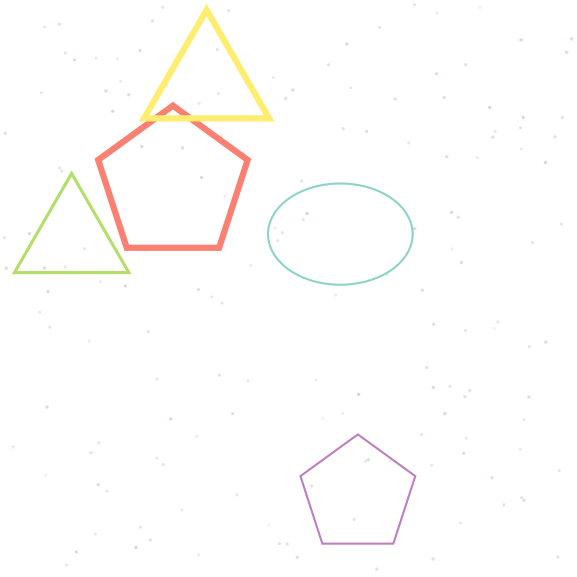[{"shape": "oval", "thickness": 1, "radius": 0.63, "center": [0.589, 0.594]}, {"shape": "pentagon", "thickness": 3, "radius": 0.68, "center": [0.299, 0.68]}, {"shape": "triangle", "thickness": 1.5, "radius": 0.57, "center": [0.124, 0.584]}, {"shape": "pentagon", "thickness": 1, "radius": 0.52, "center": [0.62, 0.142]}, {"shape": "triangle", "thickness": 3, "radius": 0.63, "center": [0.358, 0.857]}]